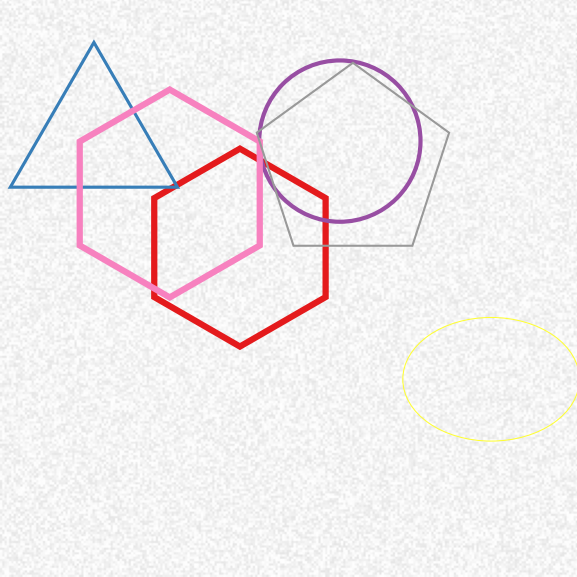[{"shape": "hexagon", "thickness": 3, "radius": 0.86, "center": [0.415, 0.57]}, {"shape": "triangle", "thickness": 1.5, "radius": 0.84, "center": [0.163, 0.759]}, {"shape": "circle", "thickness": 2, "radius": 0.7, "center": [0.588, 0.755]}, {"shape": "oval", "thickness": 0.5, "radius": 0.76, "center": [0.85, 0.342]}, {"shape": "hexagon", "thickness": 3, "radius": 0.9, "center": [0.294, 0.664]}, {"shape": "pentagon", "thickness": 1, "radius": 0.88, "center": [0.611, 0.715]}]